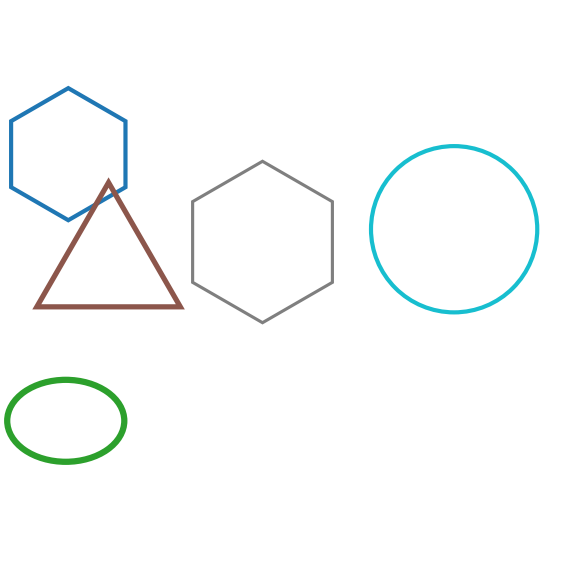[{"shape": "hexagon", "thickness": 2, "radius": 0.57, "center": [0.118, 0.732]}, {"shape": "oval", "thickness": 3, "radius": 0.51, "center": [0.114, 0.27]}, {"shape": "triangle", "thickness": 2.5, "radius": 0.72, "center": [0.188, 0.54]}, {"shape": "hexagon", "thickness": 1.5, "radius": 0.7, "center": [0.455, 0.58]}, {"shape": "circle", "thickness": 2, "radius": 0.72, "center": [0.786, 0.602]}]